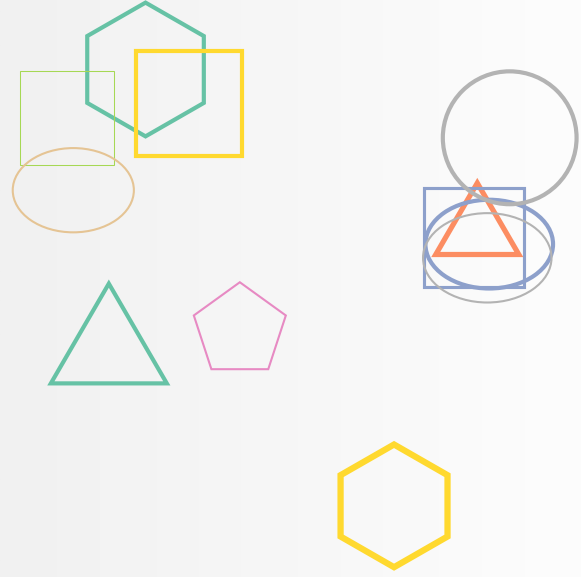[{"shape": "hexagon", "thickness": 2, "radius": 0.58, "center": [0.25, 0.879]}, {"shape": "triangle", "thickness": 2, "radius": 0.58, "center": [0.187, 0.393]}, {"shape": "triangle", "thickness": 2.5, "radius": 0.41, "center": [0.821, 0.6]}, {"shape": "oval", "thickness": 2, "radius": 0.55, "center": [0.842, 0.576]}, {"shape": "square", "thickness": 1.5, "radius": 0.43, "center": [0.815, 0.587]}, {"shape": "pentagon", "thickness": 1, "radius": 0.42, "center": [0.413, 0.427]}, {"shape": "square", "thickness": 0.5, "radius": 0.4, "center": [0.115, 0.795]}, {"shape": "hexagon", "thickness": 3, "radius": 0.53, "center": [0.678, 0.123]}, {"shape": "square", "thickness": 2, "radius": 0.46, "center": [0.325, 0.82]}, {"shape": "oval", "thickness": 1, "radius": 0.52, "center": [0.126, 0.67]}, {"shape": "circle", "thickness": 2, "radius": 0.58, "center": [0.877, 0.761]}, {"shape": "oval", "thickness": 1, "radius": 0.55, "center": [0.838, 0.553]}]